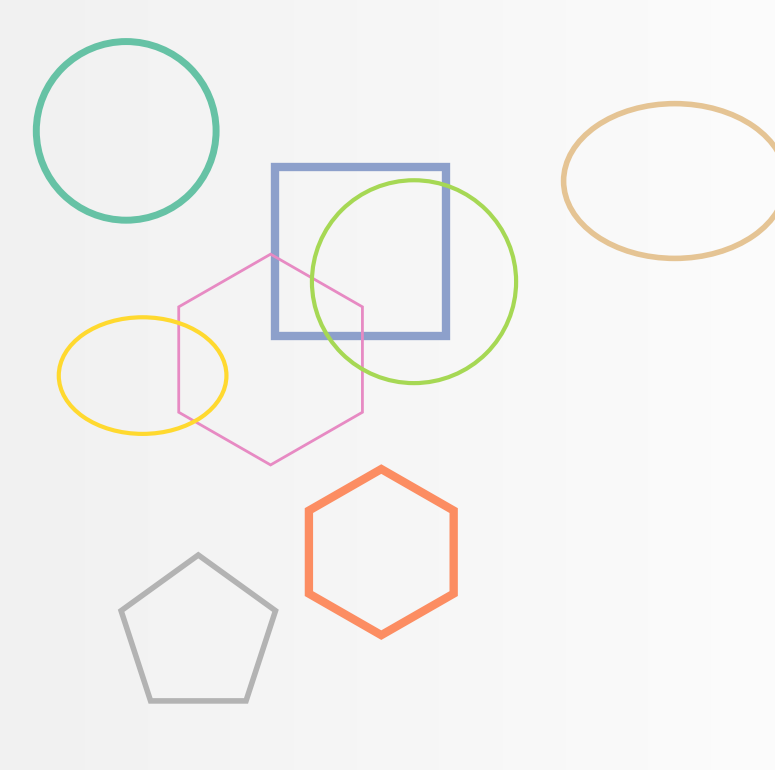[{"shape": "circle", "thickness": 2.5, "radius": 0.58, "center": [0.163, 0.83]}, {"shape": "hexagon", "thickness": 3, "radius": 0.54, "center": [0.492, 0.283]}, {"shape": "square", "thickness": 3, "radius": 0.55, "center": [0.465, 0.673]}, {"shape": "hexagon", "thickness": 1, "radius": 0.68, "center": [0.349, 0.533]}, {"shape": "circle", "thickness": 1.5, "radius": 0.66, "center": [0.534, 0.634]}, {"shape": "oval", "thickness": 1.5, "radius": 0.54, "center": [0.184, 0.512]}, {"shape": "oval", "thickness": 2, "radius": 0.72, "center": [0.871, 0.765]}, {"shape": "pentagon", "thickness": 2, "radius": 0.52, "center": [0.256, 0.174]}]